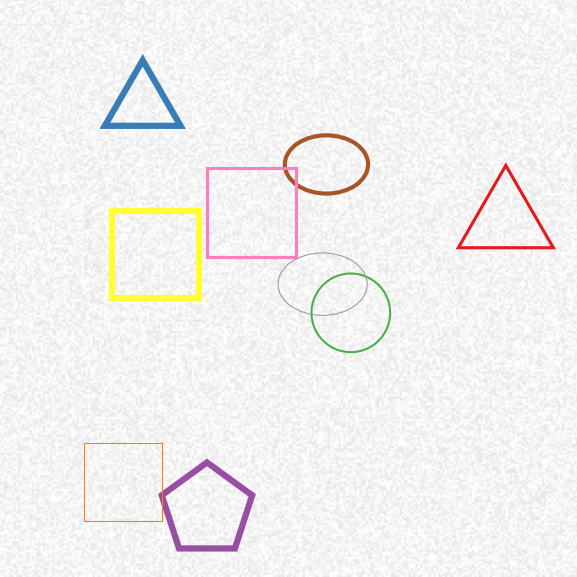[{"shape": "triangle", "thickness": 1.5, "radius": 0.47, "center": [0.876, 0.618]}, {"shape": "triangle", "thickness": 3, "radius": 0.38, "center": [0.247, 0.819]}, {"shape": "circle", "thickness": 1, "radius": 0.34, "center": [0.607, 0.457]}, {"shape": "pentagon", "thickness": 3, "radius": 0.41, "center": [0.358, 0.116]}, {"shape": "square", "thickness": 0.5, "radius": 0.34, "center": [0.213, 0.164]}, {"shape": "square", "thickness": 3, "radius": 0.38, "center": [0.269, 0.559]}, {"shape": "oval", "thickness": 2, "radius": 0.36, "center": [0.565, 0.714]}, {"shape": "square", "thickness": 1.5, "radius": 0.38, "center": [0.435, 0.631]}, {"shape": "oval", "thickness": 0.5, "radius": 0.39, "center": [0.559, 0.507]}]